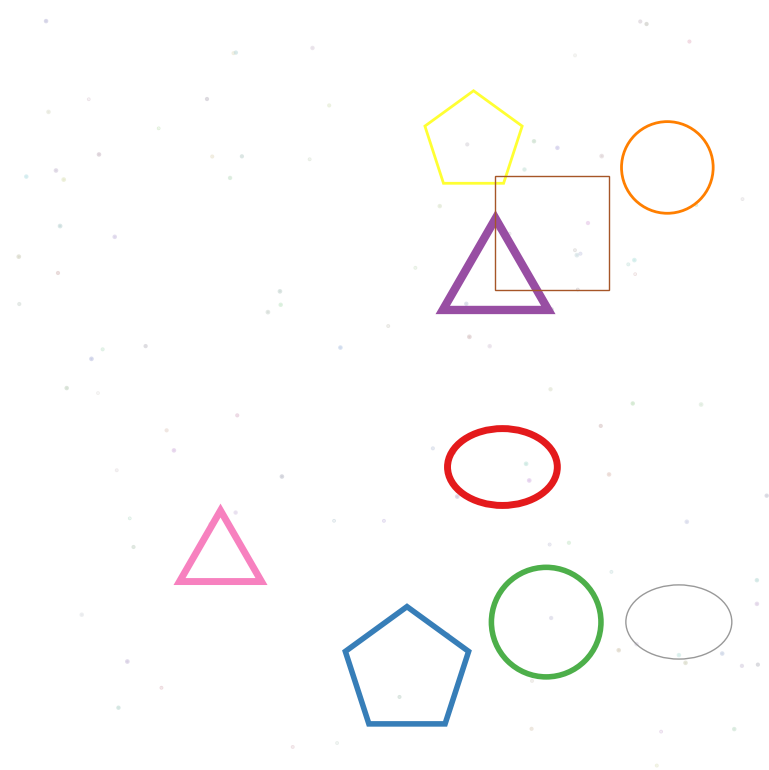[{"shape": "oval", "thickness": 2.5, "radius": 0.36, "center": [0.653, 0.393]}, {"shape": "pentagon", "thickness": 2, "radius": 0.42, "center": [0.529, 0.128]}, {"shape": "circle", "thickness": 2, "radius": 0.36, "center": [0.709, 0.192]}, {"shape": "triangle", "thickness": 3, "radius": 0.4, "center": [0.644, 0.637]}, {"shape": "circle", "thickness": 1, "radius": 0.3, "center": [0.867, 0.783]}, {"shape": "pentagon", "thickness": 1, "radius": 0.33, "center": [0.615, 0.816]}, {"shape": "square", "thickness": 0.5, "radius": 0.37, "center": [0.717, 0.697]}, {"shape": "triangle", "thickness": 2.5, "radius": 0.31, "center": [0.286, 0.275]}, {"shape": "oval", "thickness": 0.5, "radius": 0.34, "center": [0.882, 0.192]}]